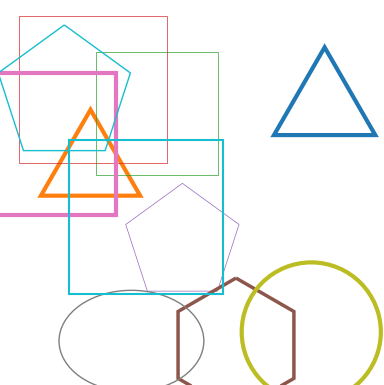[{"shape": "triangle", "thickness": 3, "radius": 0.76, "center": [0.843, 0.725]}, {"shape": "triangle", "thickness": 3, "radius": 0.74, "center": [0.235, 0.566]}, {"shape": "square", "thickness": 0.5, "radius": 0.8, "center": [0.408, 0.705]}, {"shape": "square", "thickness": 0.5, "radius": 0.96, "center": [0.241, 0.768]}, {"shape": "pentagon", "thickness": 0.5, "radius": 0.77, "center": [0.474, 0.369]}, {"shape": "hexagon", "thickness": 2.5, "radius": 0.87, "center": [0.613, 0.104]}, {"shape": "square", "thickness": 3, "radius": 0.92, "center": [0.115, 0.627]}, {"shape": "oval", "thickness": 1, "radius": 0.94, "center": [0.341, 0.114]}, {"shape": "circle", "thickness": 3, "radius": 0.9, "center": [0.808, 0.138]}, {"shape": "pentagon", "thickness": 1, "radius": 0.9, "center": [0.167, 0.755]}, {"shape": "square", "thickness": 1.5, "radius": 1.0, "center": [0.379, 0.437]}]